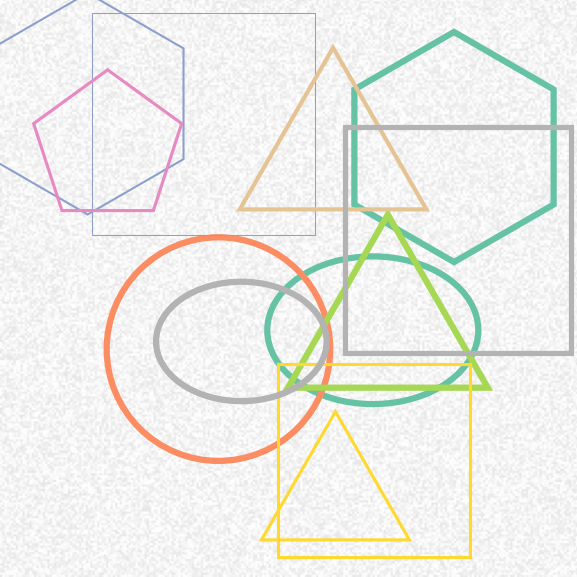[{"shape": "hexagon", "thickness": 3, "radius": 1.0, "center": [0.786, 0.745]}, {"shape": "oval", "thickness": 3, "radius": 0.91, "center": [0.646, 0.427]}, {"shape": "circle", "thickness": 3, "radius": 0.97, "center": [0.378, 0.395]}, {"shape": "square", "thickness": 0.5, "radius": 0.96, "center": [0.353, 0.784]}, {"shape": "hexagon", "thickness": 1, "radius": 0.96, "center": [0.152, 0.819]}, {"shape": "pentagon", "thickness": 1.5, "radius": 0.67, "center": [0.186, 0.743]}, {"shape": "triangle", "thickness": 3, "radius": 1.0, "center": [0.672, 0.428]}, {"shape": "triangle", "thickness": 1.5, "radius": 0.74, "center": [0.581, 0.138]}, {"shape": "square", "thickness": 1.5, "radius": 0.83, "center": [0.648, 0.202]}, {"shape": "triangle", "thickness": 2, "radius": 0.93, "center": [0.577, 0.73]}, {"shape": "square", "thickness": 2.5, "radius": 0.98, "center": [0.794, 0.584]}, {"shape": "oval", "thickness": 3, "radius": 0.74, "center": [0.418, 0.408]}]